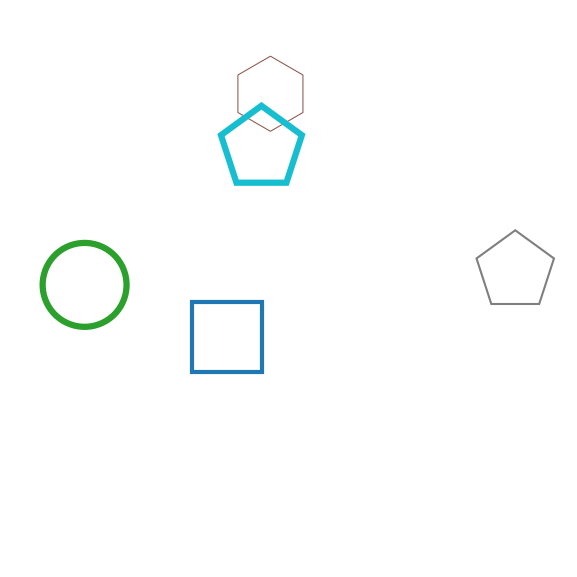[{"shape": "square", "thickness": 2, "radius": 0.3, "center": [0.393, 0.415]}, {"shape": "circle", "thickness": 3, "radius": 0.36, "center": [0.146, 0.506]}, {"shape": "hexagon", "thickness": 0.5, "radius": 0.33, "center": [0.468, 0.837]}, {"shape": "pentagon", "thickness": 1, "radius": 0.35, "center": [0.892, 0.53]}, {"shape": "pentagon", "thickness": 3, "radius": 0.37, "center": [0.453, 0.742]}]